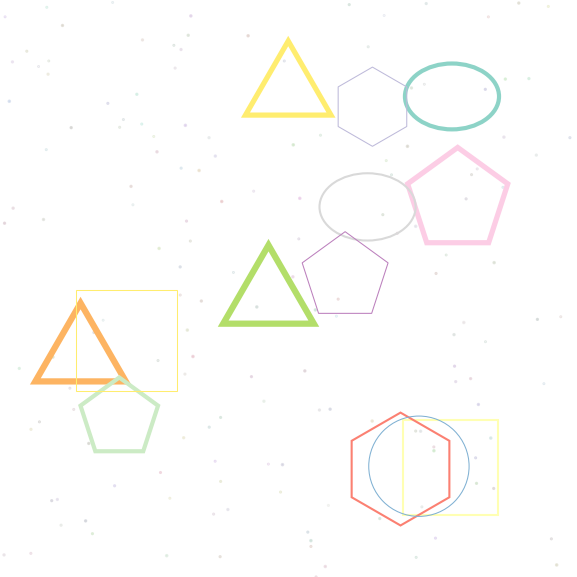[{"shape": "oval", "thickness": 2, "radius": 0.41, "center": [0.783, 0.832]}, {"shape": "square", "thickness": 1, "radius": 0.41, "center": [0.78, 0.189]}, {"shape": "hexagon", "thickness": 0.5, "radius": 0.34, "center": [0.645, 0.814]}, {"shape": "hexagon", "thickness": 1, "radius": 0.49, "center": [0.694, 0.187]}, {"shape": "circle", "thickness": 0.5, "radius": 0.43, "center": [0.725, 0.192]}, {"shape": "triangle", "thickness": 3, "radius": 0.45, "center": [0.14, 0.384]}, {"shape": "triangle", "thickness": 3, "radius": 0.45, "center": [0.465, 0.484]}, {"shape": "pentagon", "thickness": 2.5, "radius": 0.46, "center": [0.793, 0.653]}, {"shape": "oval", "thickness": 1, "radius": 0.42, "center": [0.636, 0.641]}, {"shape": "pentagon", "thickness": 0.5, "radius": 0.39, "center": [0.598, 0.52]}, {"shape": "pentagon", "thickness": 2, "radius": 0.35, "center": [0.207, 0.275]}, {"shape": "square", "thickness": 0.5, "radius": 0.44, "center": [0.219, 0.41]}, {"shape": "triangle", "thickness": 2.5, "radius": 0.43, "center": [0.499, 0.843]}]